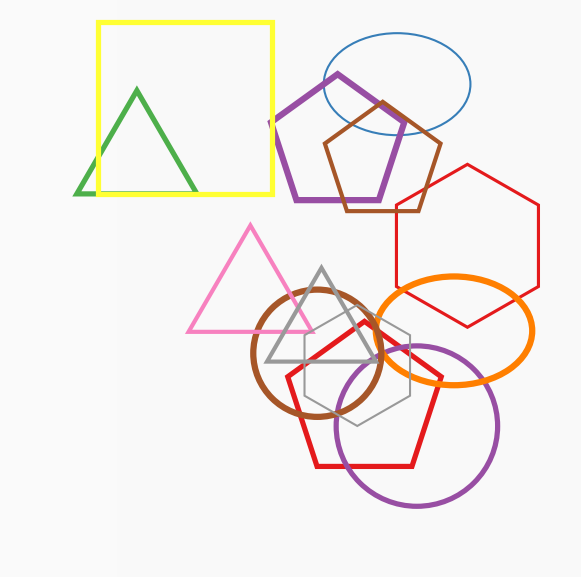[{"shape": "hexagon", "thickness": 1.5, "radius": 0.71, "center": [0.804, 0.574]}, {"shape": "pentagon", "thickness": 2.5, "radius": 0.69, "center": [0.627, 0.304]}, {"shape": "oval", "thickness": 1, "radius": 0.63, "center": [0.683, 0.853]}, {"shape": "triangle", "thickness": 2.5, "radius": 0.6, "center": [0.236, 0.723]}, {"shape": "pentagon", "thickness": 3, "radius": 0.6, "center": [0.581, 0.75]}, {"shape": "circle", "thickness": 2.5, "radius": 0.69, "center": [0.717, 0.261]}, {"shape": "oval", "thickness": 3, "radius": 0.67, "center": [0.781, 0.426]}, {"shape": "square", "thickness": 2.5, "radius": 0.75, "center": [0.318, 0.812]}, {"shape": "circle", "thickness": 3, "radius": 0.55, "center": [0.546, 0.387]}, {"shape": "pentagon", "thickness": 2, "radius": 0.52, "center": [0.658, 0.718]}, {"shape": "triangle", "thickness": 2, "radius": 0.61, "center": [0.431, 0.486]}, {"shape": "triangle", "thickness": 2, "radius": 0.54, "center": [0.553, 0.427]}, {"shape": "hexagon", "thickness": 1, "radius": 0.52, "center": [0.615, 0.366]}]